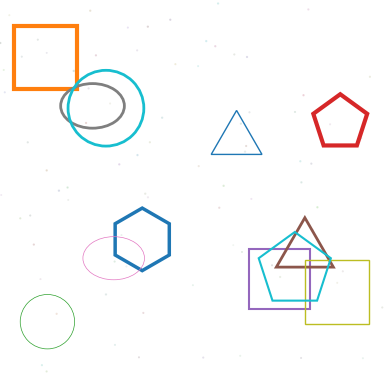[{"shape": "triangle", "thickness": 1, "radius": 0.38, "center": [0.615, 0.637]}, {"shape": "hexagon", "thickness": 2.5, "radius": 0.41, "center": [0.369, 0.378]}, {"shape": "square", "thickness": 3, "radius": 0.41, "center": [0.118, 0.851]}, {"shape": "circle", "thickness": 0.5, "radius": 0.35, "center": [0.123, 0.164]}, {"shape": "pentagon", "thickness": 3, "radius": 0.37, "center": [0.884, 0.682]}, {"shape": "square", "thickness": 1.5, "radius": 0.39, "center": [0.726, 0.275]}, {"shape": "triangle", "thickness": 2, "radius": 0.43, "center": [0.792, 0.349]}, {"shape": "oval", "thickness": 0.5, "radius": 0.4, "center": [0.295, 0.329]}, {"shape": "oval", "thickness": 2, "radius": 0.41, "center": [0.24, 0.725]}, {"shape": "square", "thickness": 1, "radius": 0.42, "center": [0.876, 0.242]}, {"shape": "pentagon", "thickness": 1.5, "radius": 0.49, "center": [0.766, 0.299]}, {"shape": "circle", "thickness": 2, "radius": 0.49, "center": [0.275, 0.719]}]